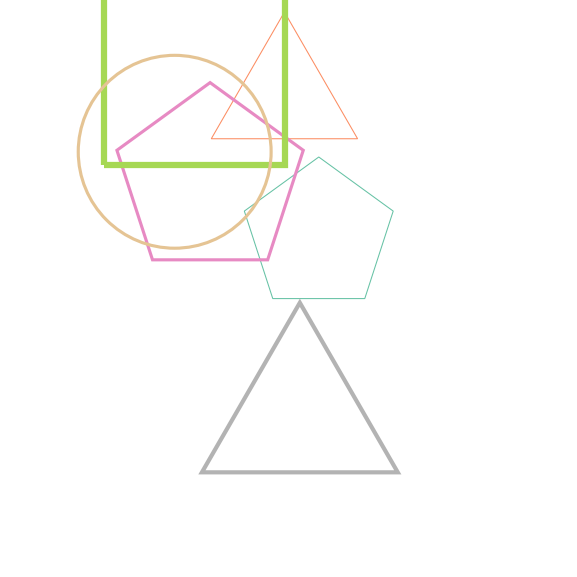[{"shape": "pentagon", "thickness": 0.5, "radius": 0.68, "center": [0.552, 0.592]}, {"shape": "triangle", "thickness": 0.5, "radius": 0.73, "center": [0.493, 0.832]}, {"shape": "pentagon", "thickness": 1.5, "radius": 0.85, "center": [0.364, 0.686]}, {"shape": "square", "thickness": 3, "radius": 0.78, "center": [0.336, 0.87]}, {"shape": "circle", "thickness": 1.5, "radius": 0.83, "center": [0.302, 0.736]}, {"shape": "triangle", "thickness": 2, "radius": 0.98, "center": [0.519, 0.279]}]